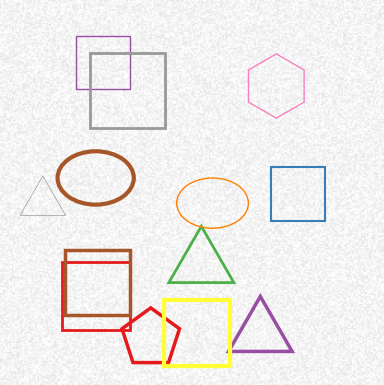[{"shape": "square", "thickness": 2, "radius": 0.44, "center": [0.249, 0.231]}, {"shape": "pentagon", "thickness": 2.5, "radius": 0.39, "center": [0.392, 0.122]}, {"shape": "square", "thickness": 1.5, "radius": 0.35, "center": [0.775, 0.497]}, {"shape": "triangle", "thickness": 2, "radius": 0.49, "center": [0.523, 0.315]}, {"shape": "square", "thickness": 1, "radius": 0.35, "center": [0.268, 0.838]}, {"shape": "triangle", "thickness": 2.5, "radius": 0.48, "center": [0.676, 0.135]}, {"shape": "oval", "thickness": 1, "radius": 0.47, "center": [0.552, 0.472]}, {"shape": "square", "thickness": 3, "radius": 0.43, "center": [0.512, 0.135]}, {"shape": "oval", "thickness": 3, "radius": 0.49, "center": [0.249, 0.538]}, {"shape": "square", "thickness": 2.5, "radius": 0.43, "center": [0.253, 0.266]}, {"shape": "hexagon", "thickness": 1, "radius": 0.42, "center": [0.718, 0.777]}, {"shape": "square", "thickness": 2, "radius": 0.49, "center": [0.331, 0.765]}, {"shape": "triangle", "thickness": 0.5, "radius": 0.34, "center": [0.111, 0.475]}]